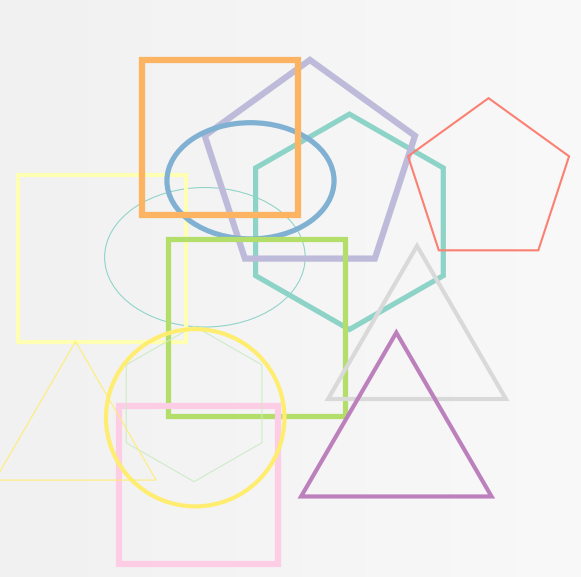[{"shape": "oval", "thickness": 0.5, "radius": 0.86, "center": [0.352, 0.554]}, {"shape": "hexagon", "thickness": 2.5, "radius": 0.93, "center": [0.601, 0.615]}, {"shape": "square", "thickness": 2, "radius": 0.72, "center": [0.175, 0.552]}, {"shape": "pentagon", "thickness": 3, "radius": 0.95, "center": [0.533, 0.705]}, {"shape": "pentagon", "thickness": 1, "radius": 0.73, "center": [0.841, 0.684]}, {"shape": "oval", "thickness": 2.5, "radius": 0.72, "center": [0.431, 0.686]}, {"shape": "square", "thickness": 3, "radius": 0.67, "center": [0.379, 0.762]}, {"shape": "square", "thickness": 2.5, "radius": 0.76, "center": [0.442, 0.432]}, {"shape": "square", "thickness": 3, "radius": 0.68, "center": [0.341, 0.16]}, {"shape": "triangle", "thickness": 2, "radius": 0.88, "center": [0.717, 0.397]}, {"shape": "triangle", "thickness": 2, "radius": 0.95, "center": [0.682, 0.234]}, {"shape": "hexagon", "thickness": 0.5, "radius": 0.67, "center": [0.334, 0.3]}, {"shape": "circle", "thickness": 2, "radius": 0.77, "center": [0.336, 0.276]}, {"shape": "triangle", "thickness": 0.5, "radius": 0.8, "center": [0.13, 0.248]}]